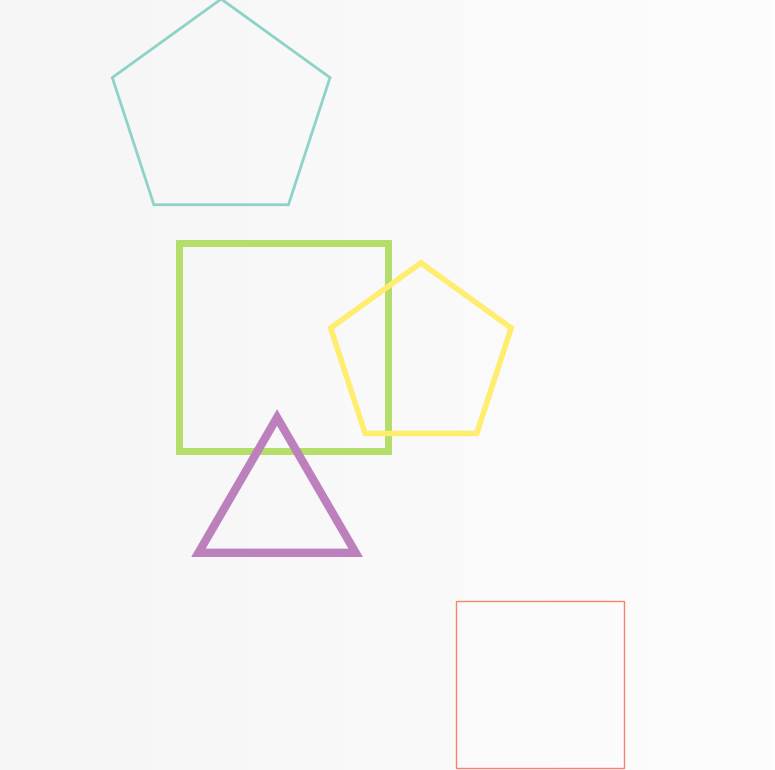[{"shape": "pentagon", "thickness": 1, "radius": 0.74, "center": [0.285, 0.854]}, {"shape": "square", "thickness": 0.5, "radius": 0.54, "center": [0.697, 0.111]}, {"shape": "square", "thickness": 2.5, "radius": 0.67, "center": [0.366, 0.55]}, {"shape": "triangle", "thickness": 3, "radius": 0.59, "center": [0.358, 0.341]}, {"shape": "pentagon", "thickness": 2, "radius": 0.61, "center": [0.543, 0.536]}]